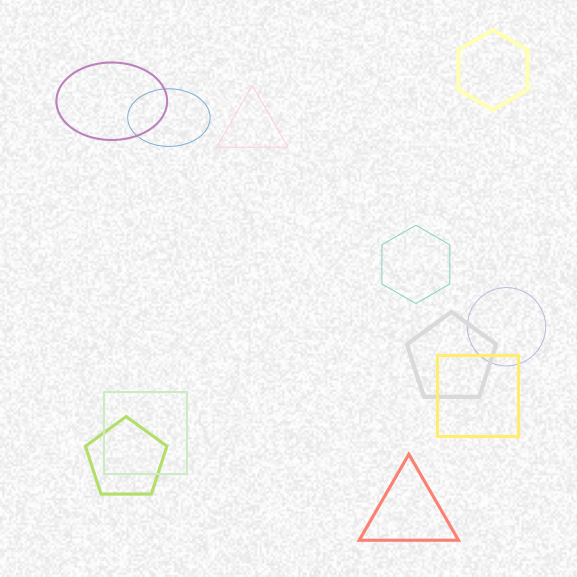[{"shape": "hexagon", "thickness": 0.5, "radius": 0.34, "center": [0.72, 0.541]}, {"shape": "hexagon", "thickness": 2, "radius": 0.35, "center": [0.854, 0.878]}, {"shape": "circle", "thickness": 0.5, "radius": 0.34, "center": [0.877, 0.433]}, {"shape": "triangle", "thickness": 1.5, "radius": 0.5, "center": [0.708, 0.113]}, {"shape": "oval", "thickness": 0.5, "radius": 0.36, "center": [0.292, 0.795]}, {"shape": "pentagon", "thickness": 1.5, "radius": 0.37, "center": [0.218, 0.204]}, {"shape": "triangle", "thickness": 0.5, "radius": 0.36, "center": [0.437, 0.78]}, {"shape": "pentagon", "thickness": 2, "radius": 0.41, "center": [0.782, 0.378]}, {"shape": "oval", "thickness": 1, "radius": 0.48, "center": [0.194, 0.824]}, {"shape": "square", "thickness": 1, "radius": 0.36, "center": [0.252, 0.249]}, {"shape": "square", "thickness": 1.5, "radius": 0.35, "center": [0.826, 0.314]}]